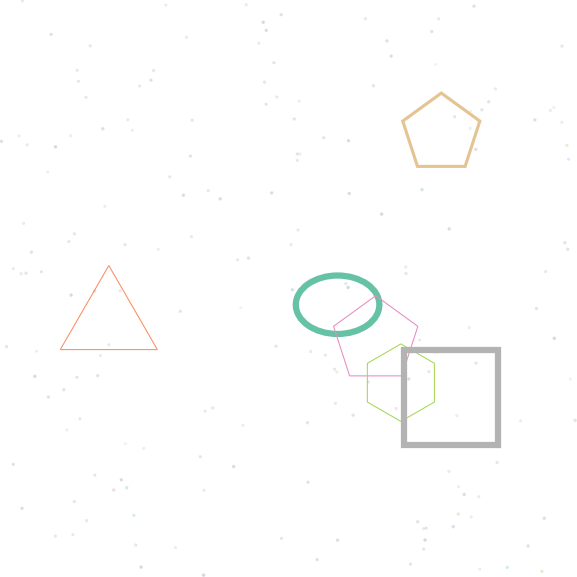[{"shape": "oval", "thickness": 3, "radius": 0.36, "center": [0.585, 0.471]}, {"shape": "triangle", "thickness": 0.5, "radius": 0.49, "center": [0.188, 0.442]}, {"shape": "pentagon", "thickness": 0.5, "radius": 0.38, "center": [0.651, 0.41]}, {"shape": "hexagon", "thickness": 0.5, "radius": 0.34, "center": [0.694, 0.337]}, {"shape": "pentagon", "thickness": 1.5, "radius": 0.35, "center": [0.764, 0.768]}, {"shape": "square", "thickness": 3, "radius": 0.41, "center": [0.781, 0.311]}]